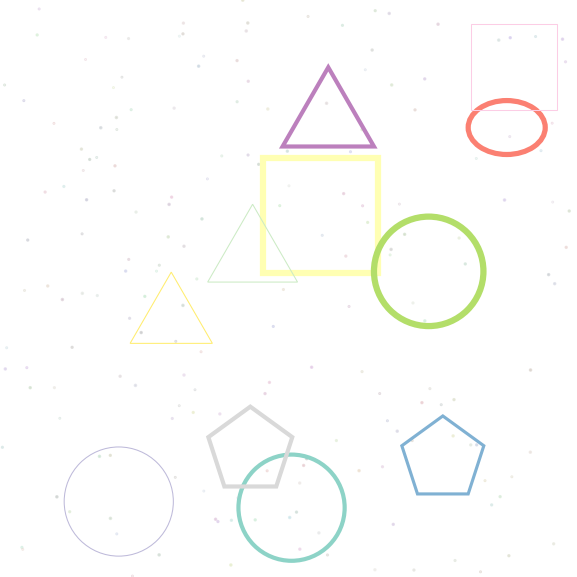[{"shape": "circle", "thickness": 2, "radius": 0.46, "center": [0.505, 0.12]}, {"shape": "square", "thickness": 3, "radius": 0.5, "center": [0.555, 0.626]}, {"shape": "circle", "thickness": 0.5, "radius": 0.47, "center": [0.206, 0.131]}, {"shape": "oval", "thickness": 2.5, "radius": 0.33, "center": [0.877, 0.778]}, {"shape": "pentagon", "thickness": 1.5, "radius": 0.37, "center": [0.767, 0.204]}, {"shape": "circle", "thickness": 3, "radius": 0.47, "center": [0.742, 0.529]}, {"shape": "square", "thickness": 0.5, "radius": 0.37, "center": [0.891, 0.884]}, {"shape": "pentagon", "thickness": 2, "radius": 0.38, "center": [0.433, 0.219]}, {"shape": "triangle", "thickness": 2, "radius": 0.46, "center": [0.568, 0.791]}, {"shape": "triangle", "thickness": 0.5, "radius": 0.45, "center": [0.437, 0.556]}, {"shape": "triangle", "thickness": 0.5, "radius": 0.41, "center": [0.297, 0.446]}]